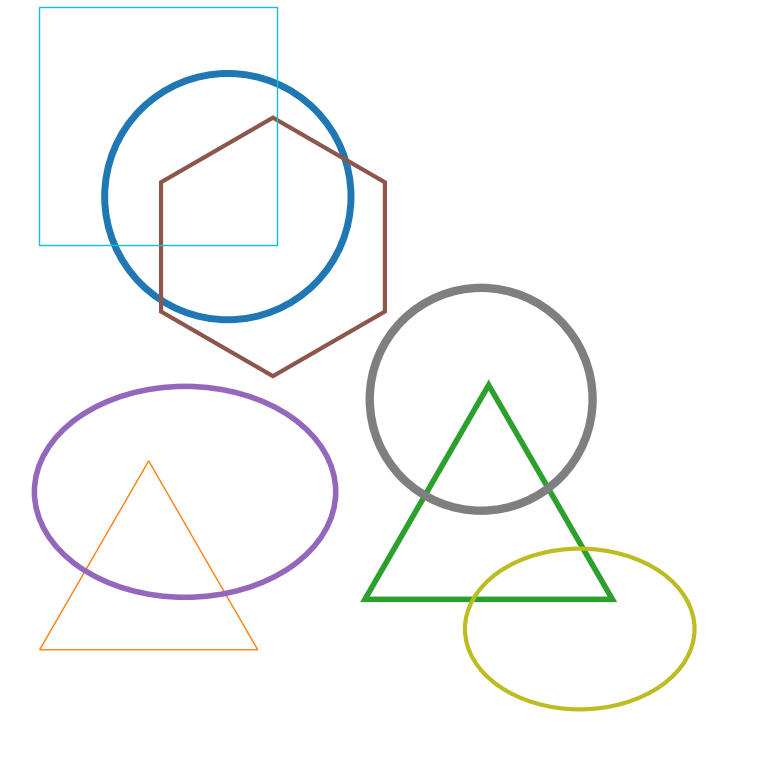[{"shape": "circle", "thickness": 2.5, "radius": 0.8, "center": [0.296, 0.745]}, {"shape": "triangle", "thickness": 0.5, "radius": 0.82, "center": [0.193, 0.238]}, {"shape": "triangle", "thickness": 2, "radius": 0.93, "center": [0.635, 0.314]}, {"shape": "oval", "thickness": 2, "radius": 0.98, "center": [0.24, 0.361]}, {"shape": "hexagon", "thickness": 1.5, "radius": 0.84, "center": [0.355, 0.679]}, {"shape": "circle", "thickness": 3, "radius": 0.72, "center": [0.625, 0.481]}, {"shape": "oval", "thickness": 1.5, "radius": 0.75, "center": [0.753, 0.183]}, {"shape": "square", "thickness": 0.5, "radius": 0.77, "center": [0.205, 0.837]}]